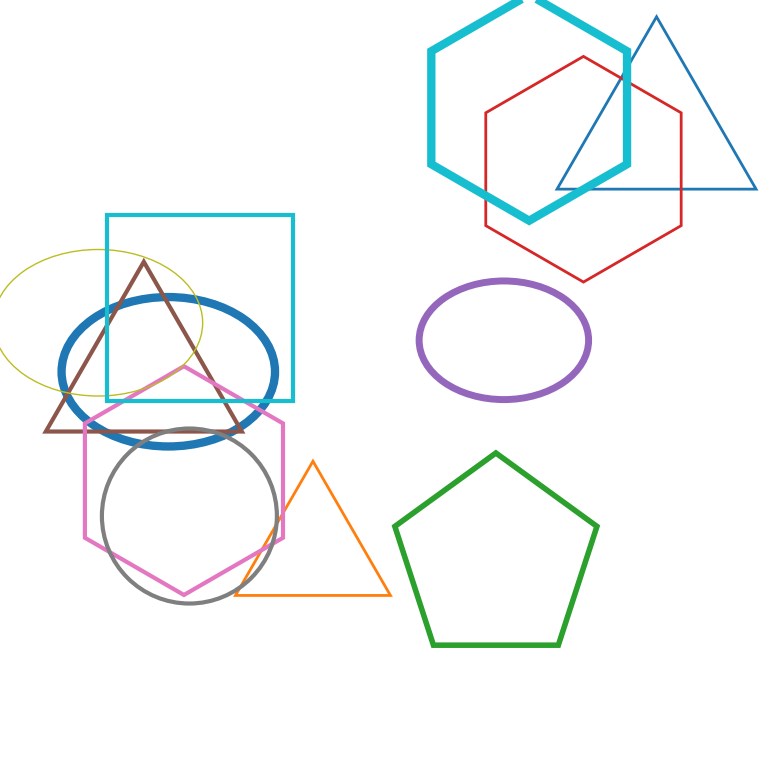[{"shape": "oval", "thickness": 3, "radius": 0.69, "center": [0.219, 0.517]}, {"shape": "triangle", "thickness": 1, "radius": 0.75, "center": [0.853, 0.829]}, {"shape": "triangle", "thickness": 1, "radius": 0.58, "center": [0.406, 0.285]}, {"shape": "pentagon", "thickness": 2, "radius": 0.69, "center": [0.644, 0.274]}, {"shape": "hexagon", "thickness": 1, "radius": 0.73, "center": [0.758, 0.78]}, {"shape": "oval", "thickness": 2.5, "radius": 0.55, "center": [0.654, 0.558]}, {"shape": "triangle", "thickness": 1.5, "radius": 0.73, "center": [0.187, 0.513]}, {"shape": "hexagon", "thickness": 1.5, "radius": 0.74, "center": [0.239, 0.376]}, {"shape": "circle", "thickness": 1.5, "radius": 0.57, "center": [0.246, 0.33]}, {"shape": "oval", "thickness": 0.5, "radius": 0.68, "center": [0.127, 0.581]}, {"shape": "hexagon", "thickness": 3, "radius": 0.73, "center": [0.687, 0.86]}, {"shape": "square", "thickness": 1.5, "radius": 0.6, "center": [0.259, 0.6]}]